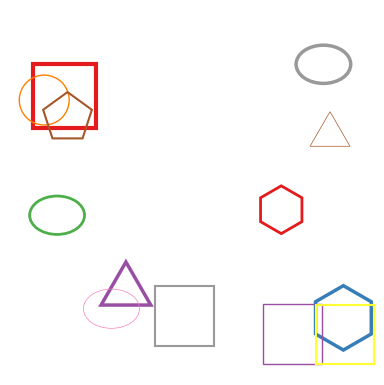[{"shape": "hexagon", "thickness": 2, "radius": 0.31, "center": [0.731, 0.455]}, {"shape": "square", "thickness": 3, "radius": 0.41, "center": [0.167, 0.75]}, {"shape": "hexagon", "thickness": 2.5, "radius": 0.42, "center": [0.892, 0.174]}, {"shape": "oval", "thickness": 2, "radius": 0.36, "center": [0.148, 0.441]}, {"shape": "square", "thickness": 1, "radius": 0.39, "center": [0.76, 0.132]}, {"shape": "triangle", "thickness": 2.5, "radius": 0.37, "center": [0.327, 0.245]}, {"shape": "circle", "thickness": 1, "radius": 0.32, "center": [0.115, 0.74]}, {"shape": "square", "thickness": 1.5, "radius": 0.38, "center": [0.897, 0.131]}, {"shape": "pentagon", "thickness": 1.5, "radius": 0.33, "center": [0.175, 0.694]}, {"shape": "triangle", "thickness": 0.5, "radius": 0.3, "center": [0.857, 0.65]}, {"shape": "oval", "thickness": 0.5, "radius": 0.36, "center": [0.289, 0.198]}, {"shape": "square", "thickness": 1.5, "radius": 0.38, "center": [0.48, 0.179]}, {"shape": "oval", "thickness": 2.5, "radius": 0.35, "center": [0.84, 0.833]}]